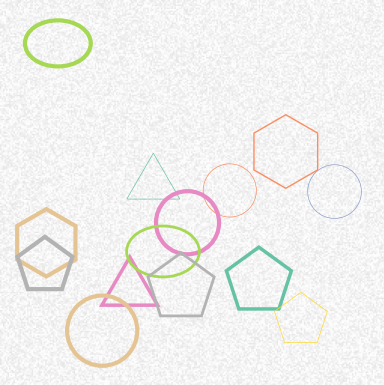[{"shape": "triangle", "thickness": 0.5, "radius": 0.4, "center": [0.398, 0.523]}, {"shape": "pentagon", "thickness": 2.5, "radius": 0.44, "center": [0.672, 0.269]}, {"shape": "circle", "thickness": 0.5, "radius": 0.35, "center": [0.597, 0.505]}, {"shape": "hexagon", "thickness": 1, "radius": 0.48, "center": [0.742, 0.606]}, {"shape": "circle", "thickness": 0.5, "radius": 0.35, "center": [0.869, 0.502]}, {"shape": "circle", "thickness": 3, "radius": 0.41, "center": [0.487, 0.422]}, {"shape": "triangle", "thickness": 2.5, "radius": 0.42, "center": [0.337, 0.249]}, {"shape": "oval", "thickness": 2, "radius": 0.47, "center": [0.423, 0.347]}, {"shape": "oval", "thickness": 3, "radius": 0.43, "center": [0.15, 0.887]}, {"shape": "pentagon", "thickness": 0.5, "radius": 0.36, "center": [0.781, 0.169]}, {"shape": "hexagon", "thickness": 3, "radius": 0.44, "center": [0.12, 0.369]}, {"shape": "circle", "thickness": 3, "radius": 0.46, "center": [0.265, 0.141]}, {"shape": "pentagon", "thickness": 3, "radius": 0.38, "center": [0.117, 0.31]}, {"shape": "pentagon", "thickness": 2, "radius": 0.45, "center": [0.47, 0.253]}]